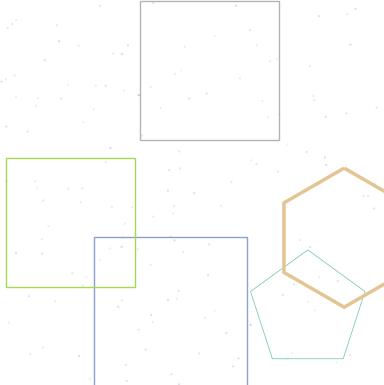[{"shape": "pentagon", "thickness": 0.5, "radius": 0.78, "center": [0.799, 0.195]}, {"shape": "square", "thickness": 1, "radius": 1.0, "center": [0.443, 0.184]}, {"shape": "square", "thickness": 1, "radius": 0.84, "center": [0.183, 0.423]}, {"shape": "hexagon", "thickness": 2.5, "radius": 0.9, "center": [0.894, 0.383]}, {"shape": "square", "thickness": 1, "radius": 0.9, "center": [0.544, 0.816]}]